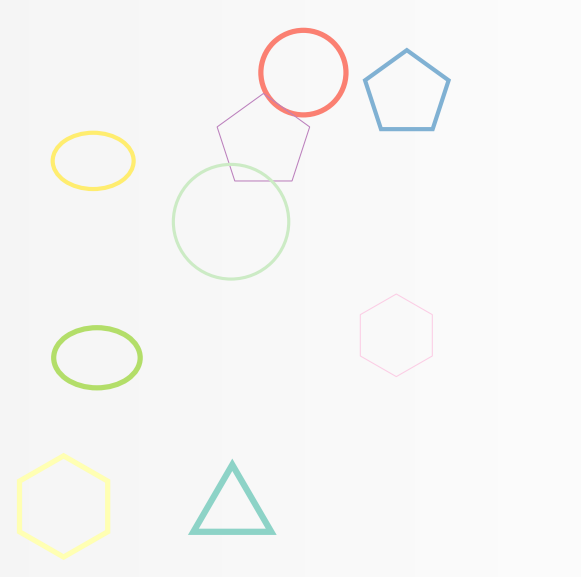[{"shape": "triangle", "thickness": 3, "radius": 0.39, "center": [0.4, 0.117]}, {"shape": "hexagon", "thickness": 2.5, "radius": 0.44, "center": [0.109, 0.122]}, {"shape": "circle", "thickness": 2.5, "radius": 0.37, "center": [0.522, 0.873]}, {"shape": "pentagon", "thickness": 2, "radius": 0.38, "center": [0.7, 0.837]}, {"shape": "oval", "thickness": 2.5, "radius": 0.37, "center": [0.167, 0.38]}, {"shape": "hexagon", "thickness": 0.5, "radius": 0.36, "center": [0.682, 0.419]}, {"shape": "pentagon", "thickness": 0.5, "radius": 0.42, "center": [0.453, 0.753]}, {"shape": "circle", "thickness": 1.5, "radius": 0.5, "center": [0.398, 0.615]}, {"shape": "oval", "thickness": 2, "radius": 0.35, "center": [0.16, 0.721]}]